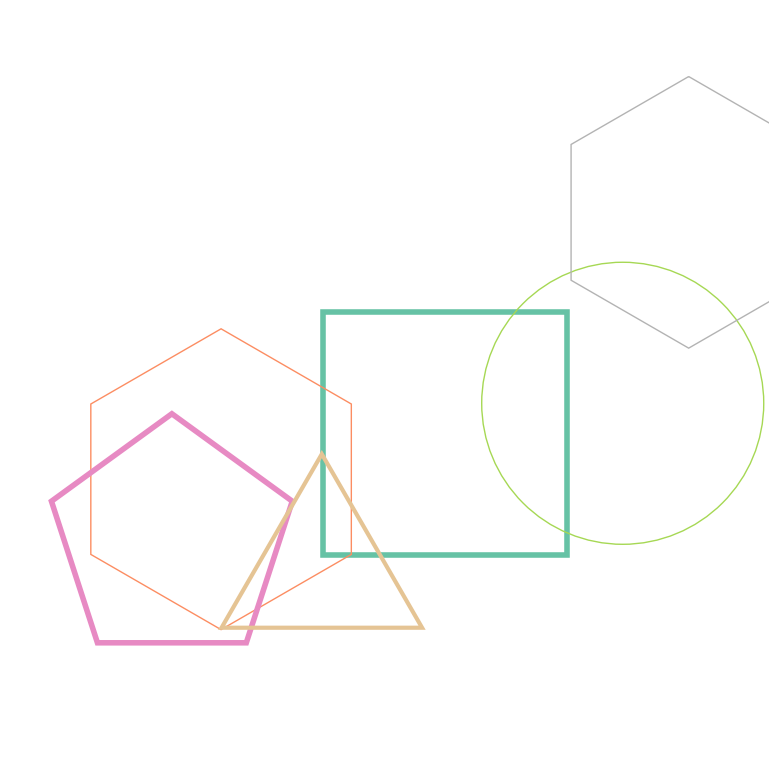[{"shape": "square", "thickness": 2, "radius": 0.79, "center": [0.578, 0.437]}, {"shape": "hexagon", "thickness": 0.5, "radius": 0.98, "center": [0.287, 0.378]}, {"shape": "pentagon", "thickness": 2, "radius": 0.82, "center": [0.223, 0.298]}, {"shape": "circle", "thickness": 0.5, "radius": 0.92, "center": [0.809, 0.476]}, {"shape": "triangle", "thickness": 1.5, "radius": 0.75, "center": [0.418, 0.26]}, {"shape": "hexagon", "thickness": 0.5, "radius": 0.88, "center": [0.894, 0.724]}]